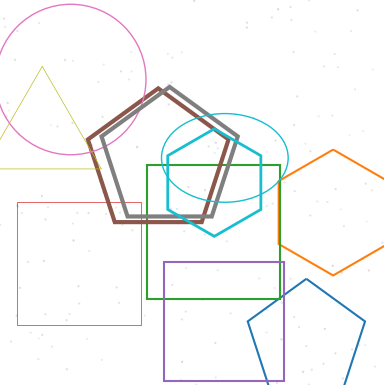[{"shape": "pentagon", "thickness": 1.5, "radius": 0.8, "center": [0.796, 0.116]}, {"shape": "hexagon", "thickness": 1.5, "radius": 0.82, "center": [0.865, 0.448]}, {"shape": "square", "thickness": 1.5, "radius": 0.87, "center": [0.554, 0.397]}, {"shape": "square", "thickness": 0.5, "radius": 0.8, "center": [0.206, 0.315]}, {"shape": "square", "thickness": 1.5, "radius": 0.78, "center": [0.582, 0.165]}, {"shape": "pentagon", "thickness": 3, "radius": 0.96, "center": [0.411, 0.578]}, {"shape": "circle", "thickness": 1, "radius": 0.98, "center": [0.184, 0.793]}, {"shape": "pentagon", "thickness": 3, "radius": 0.93, "center": [0.441, 0.588]}, {"shape": "triangle", "thickness": 0.5, "radius": 0.89, "center": [0.11, 0.65]}, {"shape": "hexagon", "thickness": 2, "radius": 0.7, "center": [0.557, 0.526]}, {"shape": "oval", "thickness": 1, "radius": 0.82, "center": [0.584, 0.59]}]